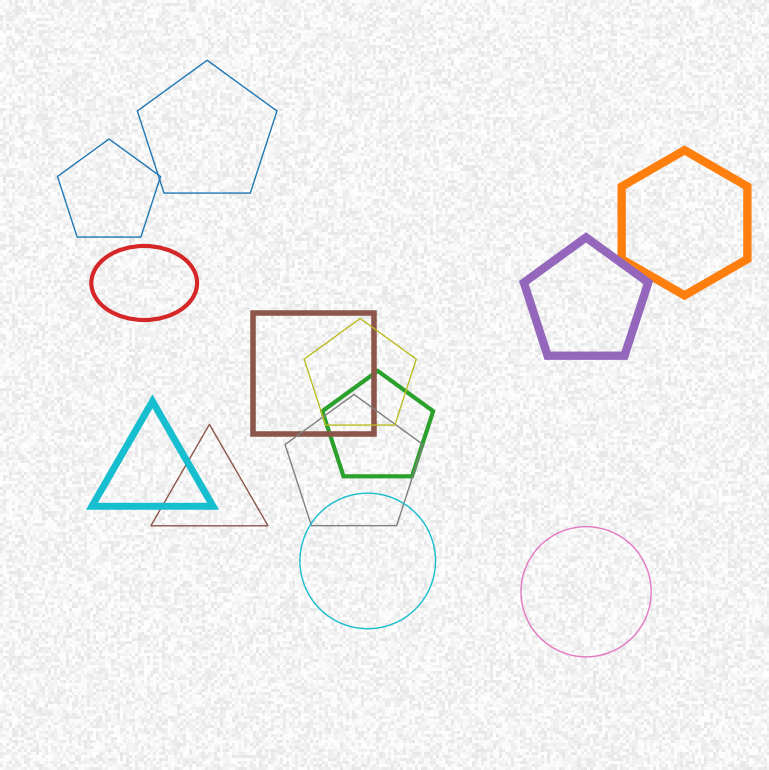[{"shape": "pentagon", "thickness": 0.5, "radius": 0.48, "center": [0.269, 0.826]}, {"shape": "pentagon", "thickness": 0.5, "radius": 0.35, "center": [0.142, 0.749]}, {"shape": "hexagon", "thickness": 3, "radius": 0.47, "center": [0.889, 0.711]}, {"shape": "pentagon", "thickness": 1.5, "radius": 0.38, "center": [0.491, 0.443]}, {"shape": "oval", "thickness": 1.5, "radius": 0.34, "center": [0.187, 0.632]}, {"shape": "pentagon", "thickness": 3, "radius": 0.42, "center": [0.761, 0.607]}, {"shape": "square", "thickness": 2, "radius": 0.39, "center": [0.407, 0.515]}, {"shape": "triangle", "thickness": 0.5, "radius": 0.44, "center": [0.272, 0.361]}, {"shape": "circle", "thickness": 0.5, "radius": 0.42, "center": [0.761, 0.231]}, {"shape": "pentagon", "thickness": 0.5, "radius": 0.47, "center": [0.46, 0.394]}, {"shape": "pentagon", "thickness": 0.5, "radius": 0.38, "center": [0.468, 0.51]}, {"shape": "triangle", "thickness": 2.5, "radius": 0.45, "center": [0.198, 0.388]}, {"shape": "circle", "thickness": 0.5, "radius": 0.44, "center": [0.478, 0.271]}]